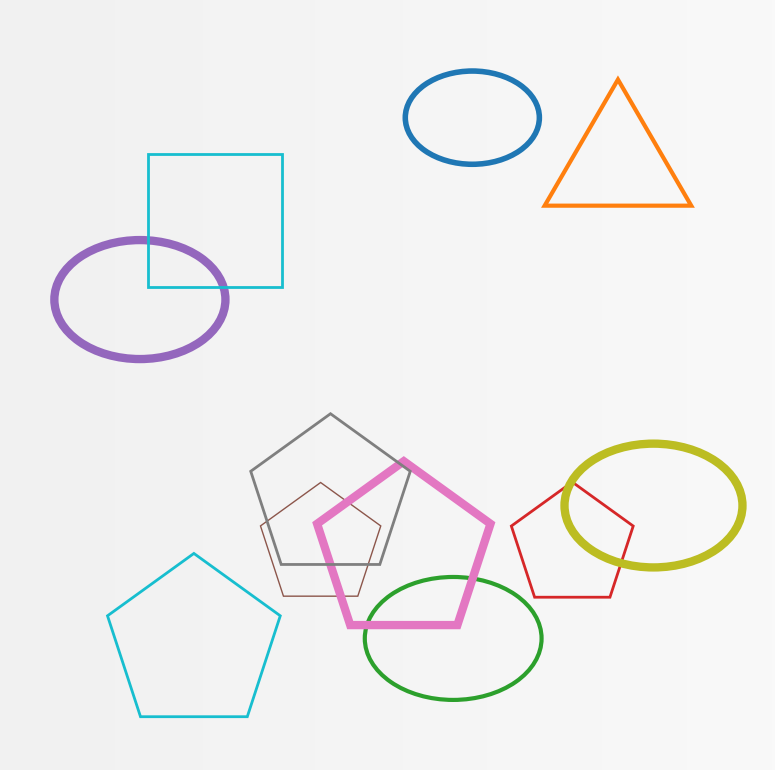[{"shape": "oval", "thickness": 2, "radius": 0.43, "center": [0.609, 0.847]}, {"shape": "triangle", "thickness": 1.5, "radius": 0.55, "center": [0.797, 0.787]}, {"shape": "oval", "thickness": 1.5, "radius": 0.57, "center": [0.585, 0.171]}, {"shape": "pentagon", "thickness": 1, "radius": 0.41, "center": [0.738, 0.291]}, {"shape": "oval", "thickness": 3, "radius": 0.55, "center": [0.181, 0.611]}, {"shape": "pentagon", "thickness": 0.5, "radius": 0.41, "center": [0.414, 0.292]}, {"shape": "pentagon", "thickness": 3, "radius": 0.59, "center": [0.521, 0.283]}, {"shape": "pentagon", "thickness": 1, "radius": 0.54, "center": [0.426, 0.354]}, {"shape": "oval", "thickness": 3, "radius": 0.57, "center": [0.843, 0.343]}, {"shape": "square", "thickness": 1, "radius": 0.43, "center": [0.277, 0.713]}, {"shape": "pentagon", "thickness": 1, "radius": 0.59, "center": [0.25, 0.164]}]